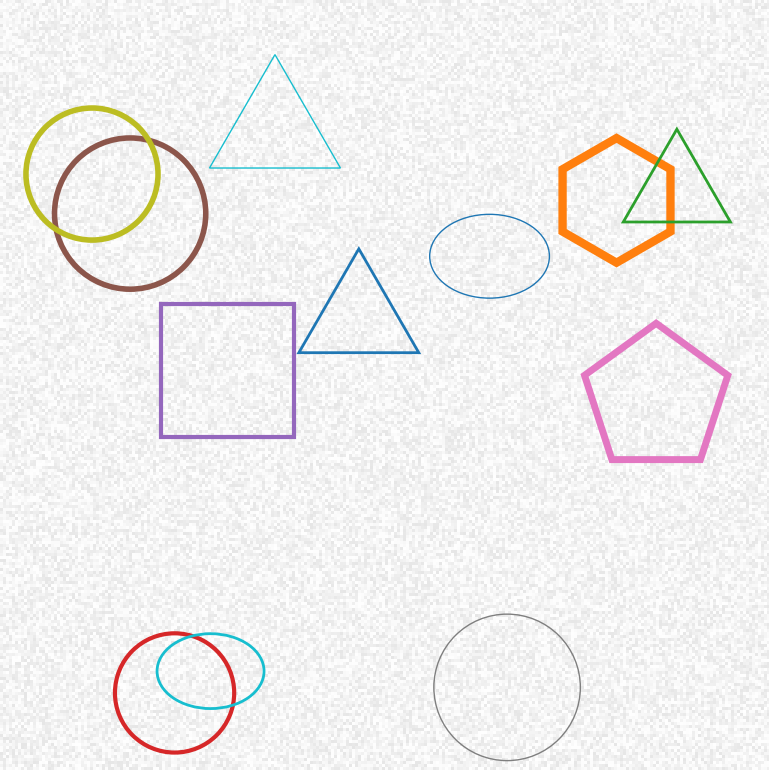[{"shape": "triangle", "thickness": 1, "radius": 0.45, "center": [0.466, 0.587]}, {"shape": "oval", "thickness": 0.5, "radius": 0.39, "center": [0.636, 0.667]}, {"shape": "hexagon", "thickness": 3, "radius": 0.4, "center": [0.801, 0.74]}, {"shape": "triangle", "thickness": 1, "radius": 0.4, "center": [0.879, 0.752]}, {"shape": "circle", "thickness": 1.5, "radius": 0.39, "center": [0.227, 0.1]}, {"shape": "square", "thickness": 1.5, "radius": 0.43, "center": [0.295, 0.519]}, {"shape": "circle", "thickness": 2, "radius": 0.49, "center": [0.169, 0.723]}, {"shape": "pentagon", "thickness": 2.5, "radius": 0.49, "center": [0.852, 0.482]}, {"shape": "circle", "thickness": 0.5, "radius": 0.48, "center": [0.659, 0.107]}, {"shape": "circle", "thickness": 2, "radius": 0.43, "center": [0.119, 0.774]}, {"shape": "oval", "thickness": 1, "radius": 0.35, "center": [0.273, 0.128]}, {"shape": "triangle", "thickness": 0.5, "radius": 0.49, "center": [0.357, 0.831]}]